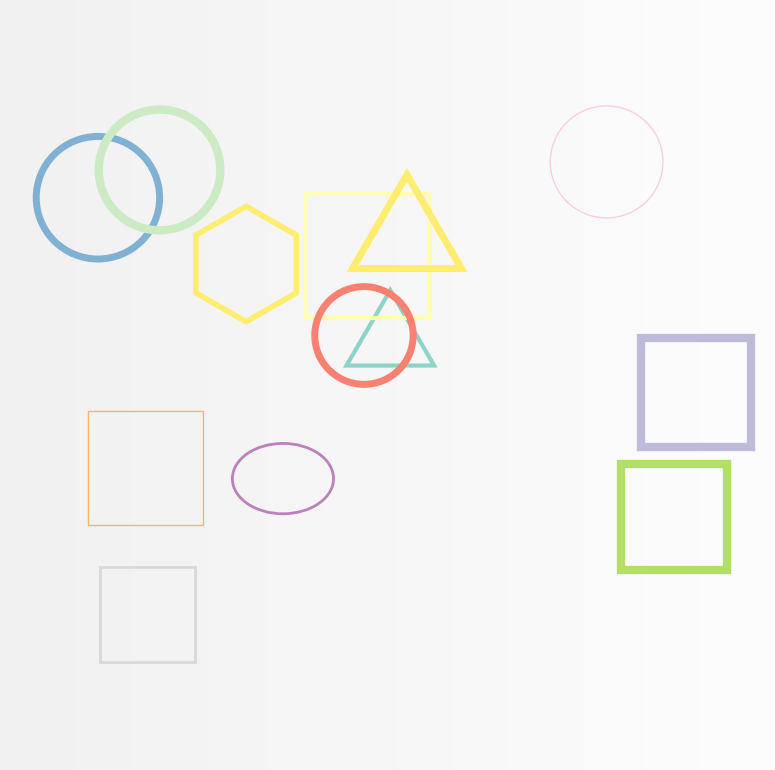[{"shape": "triangle", "thickness": 1.5, "radius": 0.33, "center": [0.504, 0.558]}, {"shape": "square", "thickness": 1.5, "radius": 0.4, "center": [0.475, 0.667]}, {"shape": "square", "thickness": 3, "radius": 0.35, "center": [0.898, 0.49]}, {"shape": "circle", "thickness": 2.5, "radius": 0.32, "center": [0.47, 0.564]}, {"shape": "circle", "thickness": 2.5, "radius": 0.4, "center": [0.126, 0.743]}, {"shape": "square", "thickness": 0.5, "radius": 0.37, "center": [0.188, 0.392]}, {"shape": "square", "thickness": 3, "radius": 0.34, "center": [0.87, 0.329]}, {"shape": "circle", "thickness": 0.5, "radius": 0.36, "center": [0.783, 0.79]}, {"shape": "square", "thickness": 1, "radius": 0.31, "center": [0.19, 0.201]}, {"shape": "oval", "thickness": 1, "radius": 0.33, "center": [0.365, 0.378]}, {"shape": "circle", "thickness": 3, "radius": 0.39, "center": [0.206, 0.779]}, {"shape": "triangle", "thickness": 2.5, "radius": 0.41, "center": [0.525, 0.692]}, {"shape": "hexagon", "thickness": 2, "radius": 0.37, "center": [0.318, 0.657]}]